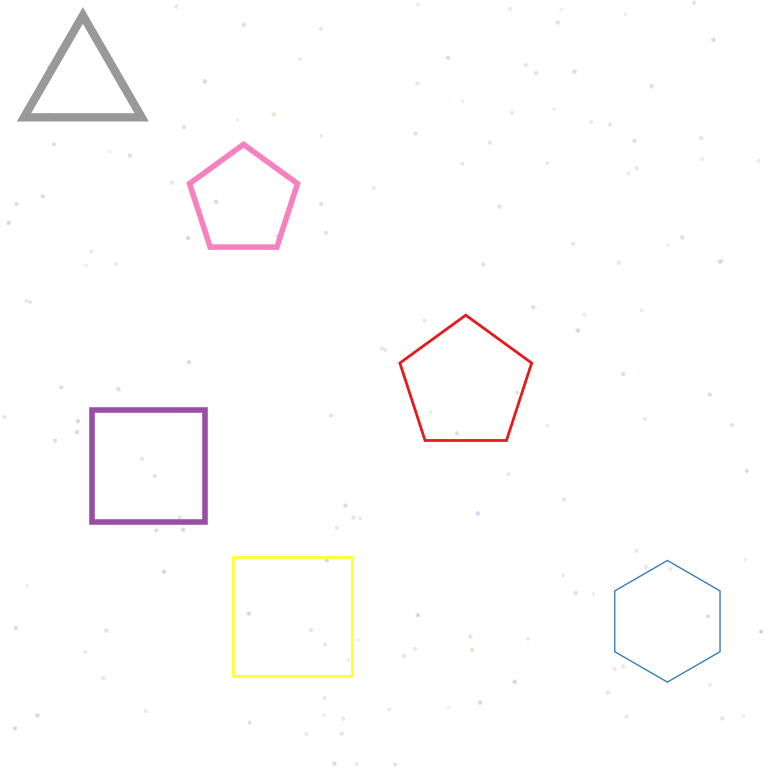[{"shape": "pentagon", "thickness": 1, "radius": 0.45, "center": [0.605, 0.501]}, {"shape": "hexagon", "thickness": 0.5, "radius": 0.39, "center": [0.867, 0.193]}, {"shape": "square", "thickness": 2, "radius": 0.36, "center": [0.193, 0.395]}, {"shape": "square", "thickness": 1, "radius": 0.38, "center": [0.38, 0.2]}, {"shape": "pentagon", "thickness": 2, "radius": 0.37, "center": [0.316, 0.739]}, {"shape": "triangle", "thickness": 3, "radius": 0.44, "center": [0.108, 0.892]}]